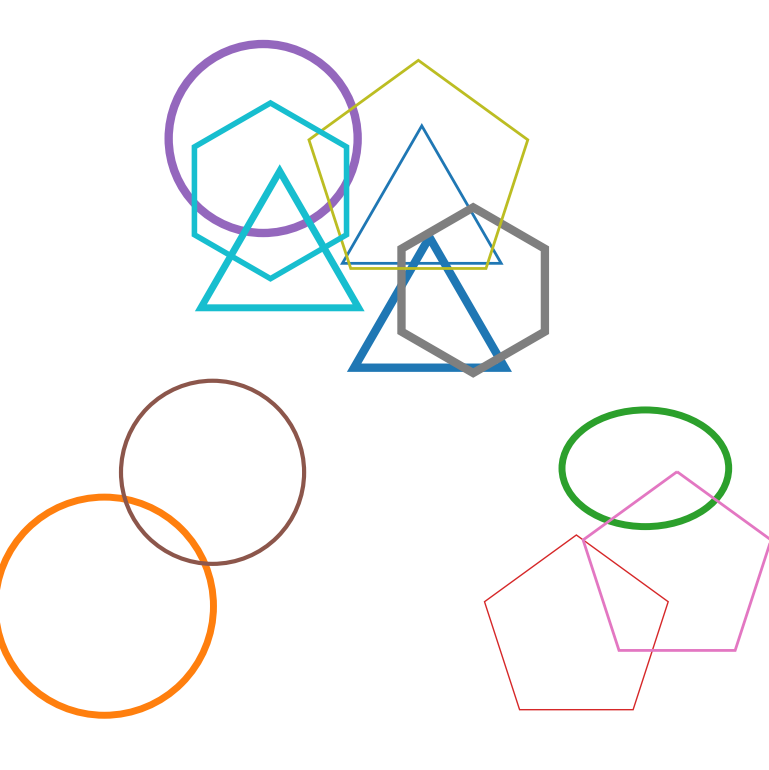[{"shape": "triangle", "thickness": 1, "radius": 0.6, "center": [0.548, 0.718]}, {"shape": "triangle", "thickness": 3, "radius": 0.56, "center": [0.558, 0.579]}, {"shape": "circle", "thickness": 2.5, "radius": 0.71, "center": [0.136, 0.213]}, {"shape": "oval", "thickness": 2.5, "radius": 0.54, "center": [0.838, 0.392]}, {"shape": "pentagon", "thickness": 0.5, "radius": 0.63, "center": [0.749, 0.18]}, {"shape": "circle", "thickness": 3, "radius": 0.61, "center": [0.342, 0.82]}, {"shape": "circle", "thickness": 1.5, "radius": 0.59, "center": [0.276, 0.387]}, {"shape": "pentagon", "thickness": 1, "radius": 0.64, "center": [0.879, 0.259]}, {"shape": "hexagon", "thickness": 3, "radius": 0.54, "center": [0.615, 0.623]}, {"shape": "pentagon", "thickness": 1, "radius": 0.75, "center": [0.543, 0.772]}, {"shape": "hexagon", "thickness": 2, "radius": 0.57, "center": [0.351, 0.752]}, {"shape": "triangle", "thickness": 2.5, "radius": 0.59, "center": [0.363, 0.659]}]